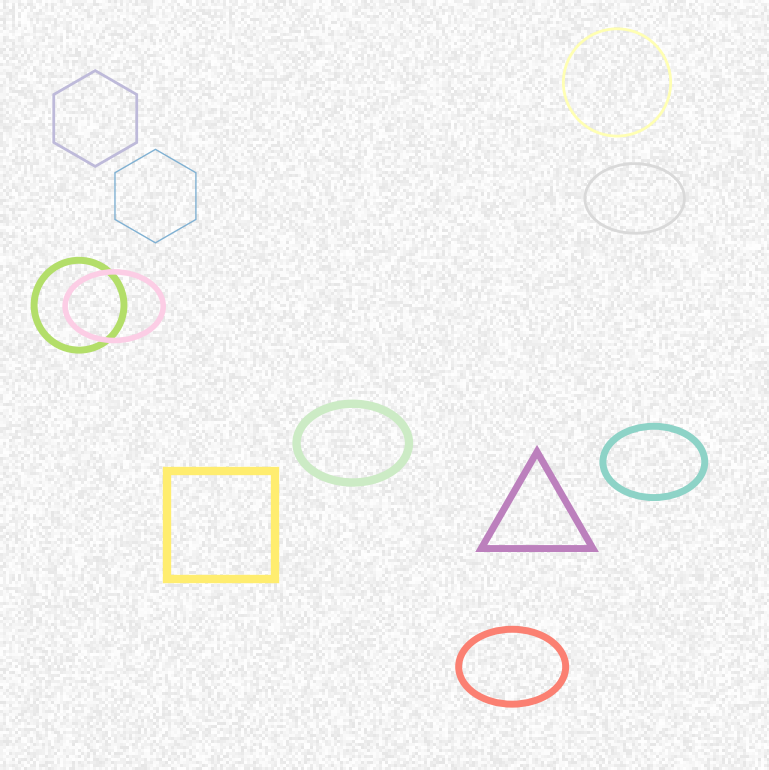[{"shape": "oval", "thickness": 2.5, "radius": 0.33, "center": [0.849, 0.4]}, {"shape": "circle", "thickness": 1, "radius": 0.35, "center": [0.801, 0.893]}, {"shape": "hexagon", "thickness": 1, "radius": 0.31, "center": [0.124, 0.846]}, {"shape": "oval", "thickness": 2.5, "radius": 0.35, "center": [0.665, 0.134]}, {"shape": "hexagon", "thickness": 0.5, "radius": 0.3, "center": [0.202, 0.745]}, {"shape": "circle", "thickness": 2.5, "radius": 0.29, "center": [0.103, 0.604]}, {"shape": "oval", "thickness": 2, "radius": 0.32, "center": [0.148, 0.602]}, {"shape": "oval", "thickness": 1, "radius": 0.32, "center": [0.824, 0.742]}, {"shape": "triangle", "thickness": 2.5, "radius": 0.42, "center": [0.697, 0.329]}, {"shape": "oval", "thickness": 3, "radius": 0.37, "center": [0.458, 0.425]}, {"shape": "square", "thickness": 3, "radius": 0.35, "center": [0.287, 0.318]}]